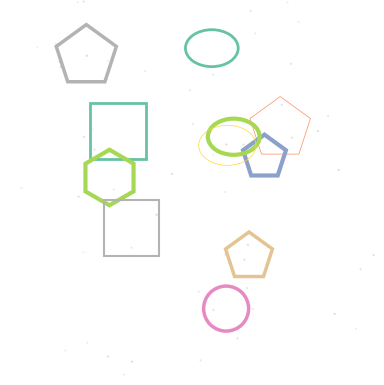[{"shape": "oval", "thickness": 2, "radius": 0.34, "center": [0.55, 0.875]}, {"shape": "square", "thickness": 2, "radius": 0.36, "center": [0.306, 0.659]}, {"shape": "pentagon", "thickness": 0.5, "radius": 0.41, "center": [0.728, 0.667]}, {"shape": "pentagon", "thickness": 3, "radius": 0.29, "center": [0.687, 0.592]}, {"shape": "circle", "thickness": 2.5, "radius": 0.29, "center": [0.587, 0.198]}, {"shape": "oval", "thickness": 3, "radius": 0.34, "center": [0.607, 0.645]}, {"shape": "hexagon", "thickness": 3, "radius": 0.36, "center": [0.284, 0.539]}, {"shape": "oval", "thickness": 0.5, "radius": 0.37, "center": [0.591, 0.622]}, {"shape": "pentagon", "thickness": 2.5, "radius": 0.32, "center": [0.647, 0.333]}, {"shape": "square", "thickness": 1.5, "radius": 0.36, "center": [0.341, 0.408]}, {"shape": "pentagon", "thickness": 2.5, "radius": 0.41, "center": [0.224, 0.854]}]